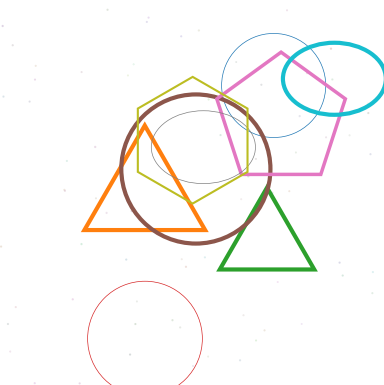[{"shape": "circle", "thickness": 0.5, "radius": 0.68, "center": [0.711, 0.778]}, {"shape": "triangle", "thickness": 3, "radius": 0.91, "center": [0.376, 0.493]}, {"shape": "triangle", "thickness": 3, "radius": 0.71, "center": [0.694, 0.371]}, {"shape": "circle", "thickness": 0.5, "radius": 0.75, "center": [0.377, 0.121]}, {"shape": "circle", "thickness": 3, "radius": 0.97, "center": [0.509, 0.561]}, {"shape": "pentagon", "thickness": 2.5, "radius": 0.88, "center": [0.73, 0.689]}, {"shape": "oval", "thickness": 0.5, "radius": 0.68, "center": [0.528, 0.618]}, {"shape": "hexagon", "thickness": 1.5, "radius": 0.82, "center": [0.5, 0.636]}, {"shape": "oval", "thickness": 3, "radius": 0.67, "center": [0.869, 0.795]}]